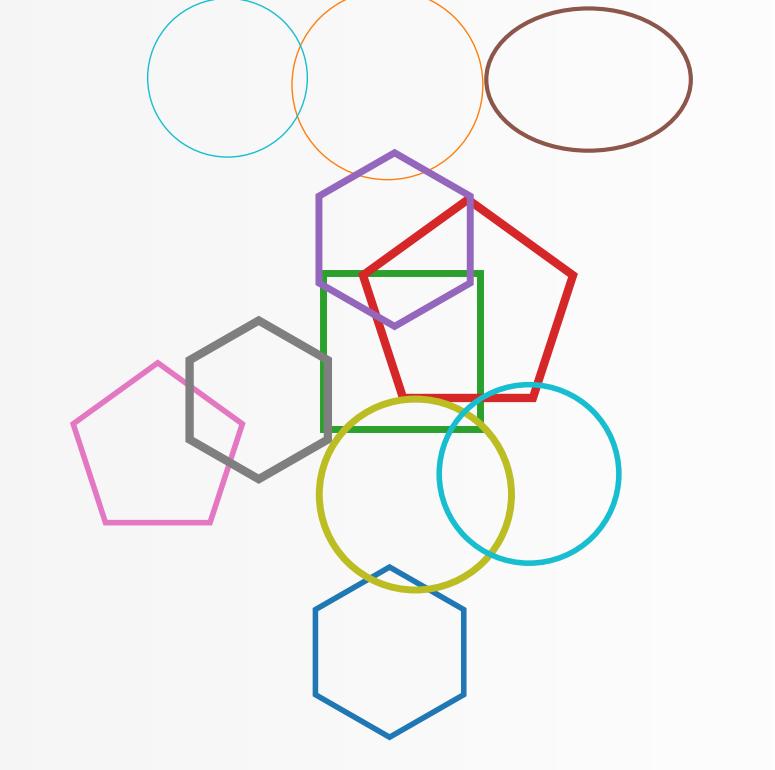[{"shape": "hexagon", "thickness": 2, "radius": 0.55, "center": [0.503, 0.153]}, {"shape": "circle", "thickness": 0.5, "radius": 0.62, "center": [0.5, 0.89]}, {"shape": "square", "thickness": 2.5, "radius": 0.51, "center": [0.518, 0.544]}, {"shape": "pentagon", "thickness": 3, "radius": 0.71, "center": [0.604, 0.598]}, {"shape": "hexagon", "thickness": 2.5, "radius": 0.56, "center": [0.509, 0.689]}, {"shape": "oval", "thickness": 1.5, "radius": 0.66, "center": [0.759, 0.897]}, {"shape": "pentagon", "thickness": 2, "radius": 0.57, "center": [0.204, 0.414]}, {"shape": "hexagon", "thickness": 3, "radius": 0.52, "center": [0.334, 0.481]}, {"shape": "circle", "thickness": 2.5, "radius": 0.62, "center": [0.536, 0.358]}, {"shape": "circle", "thickness": 2, "radius": 0.58, "center": [0.683, 0.385]}, {"shape": "circle", "thickness": 0.5, "radius": 0.52, "center": [0.294, 0.899]}]